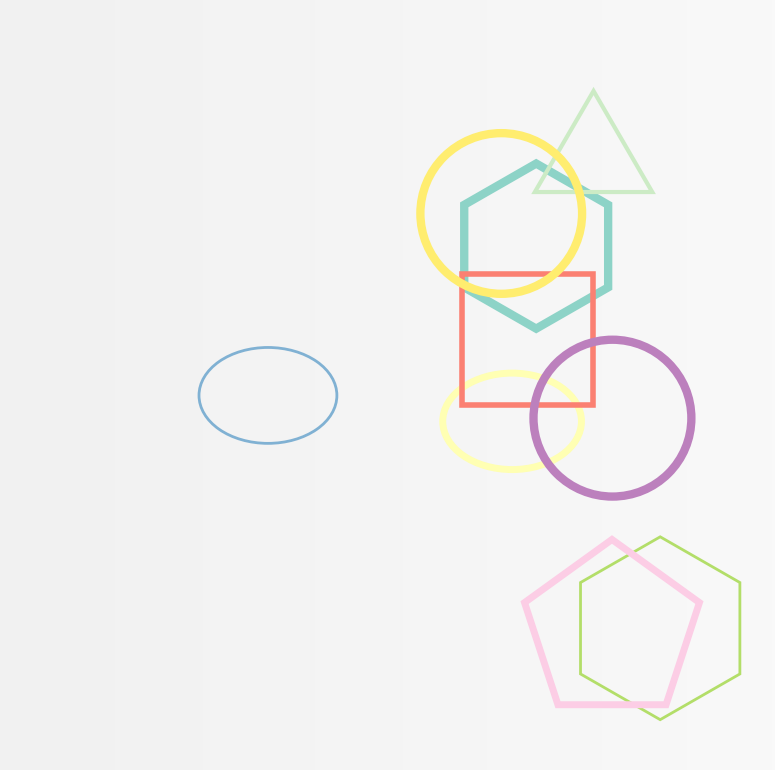[{"shape": "hexagon", "thickness": 3, "radius": 0.54, "center": [0.692, 0.68]}, {"shape": "oval", "thickness": 2.5, "radius": 0.45, "center": [0.661, 0.453]}, {"shape": "square", "thickness": 2, "radius": 0.42, "center": [0.681, 0.559]}, {"shape": "oval", "thickness": 1, "radius": 0.44, "center": [0.346, 0.486]}, {"shape": "hexagon", "thickness": 1, "radius": 0.59, "center": [0.852, 0.184]}, {"shape": "pentagon", "thickness": 2.5, "radius": 0.59, "center": [0.79, 0.181]}, {"shape": "circle", "thickness": 3, "radius": 0.51, "center": [0.79, 0.457]}, {"shape": "triangle", "thickness": 1.5, "radius": 0.44, "center": [0.766, 0.794]}, {"shape": "circle", "thickness": 3, "radius": 0.52, "center": [0.647, 0.723]}]